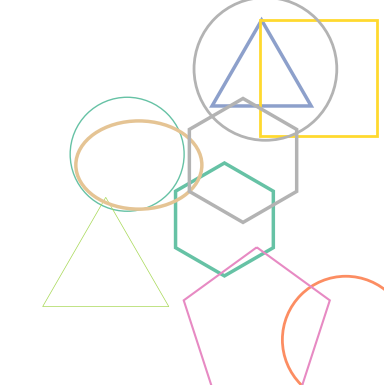[{"shape": "hexagon", "thickness": 2.5, "radius": 0.73, "center": [0.583, 0.43]}, {"shape": "circle", "thickness": 1, "radius": 0.74, "center": [0.33, 0.599]}, {"shape": "circle", "thickness": 2, "radius": 0.82, "center": [0.898, 0.118]}, {"shape": "triangle", "thickness": 2.5, "radius": 0.74, "center": [0.68, 0.799]}, {"shape": "pentagon", "thickness": 1.5, "radius": 1.0, "center": [0.667, 0.158]}, {"shape": "triangle", "thickness": 0.5, "radius": 0.95, "center": [0.275, 0.298]}, {"shape": "square", "thickness": 2, "radius": 0.75, "center": [0.827, 0.797]}, {"shape": "oval", "thickness": 2.5, "radius": 0.82, "center": [0.361, 0.571]}, {"shape": "circle", "thickness": 2, "radius": 0.93, "center": [0.689, 0.821]}, {"shape": "hexagon", "thickness": 2.5, "radius": 0.8, "center": [0.631, 0.583]}]